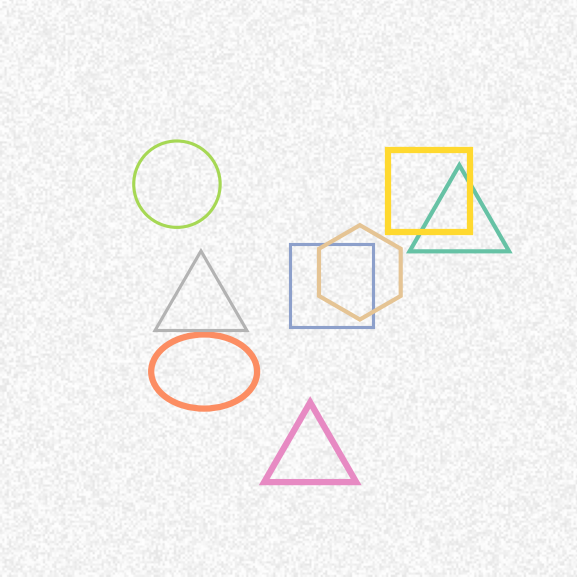[{"shape": "triangle", "thickness": 2, "radius": 0.5, "center": [0.795, 0.614]}, {"shape": "oval", "thickness": 3, "radius": 0.46, "center": [0.354, 0.356]}, {"shape": "square", "thickness": 1.5, "radius": 0.36, "center": [0.574, 0.504]}, {"shape": "triangle", "thickness": 3, "radius": 0.46, "center": [0.537, 0.21]}, {"shape": "circle", "thickness": 1.5, "radius": 0.37, "center": [0.306, 0.68]}, {"shape": "square", "thickness": 3, "radius": 0.35, "center": [0.743, 0.668]}, {"shape": "hexagon", "thickness": 2, "radius": 0.41, "center": [0.623, 0.528]}, {"shape": "triangle", "thickness": 1.5, "radius": 0.46, "center": [0.348, 0.473]}]